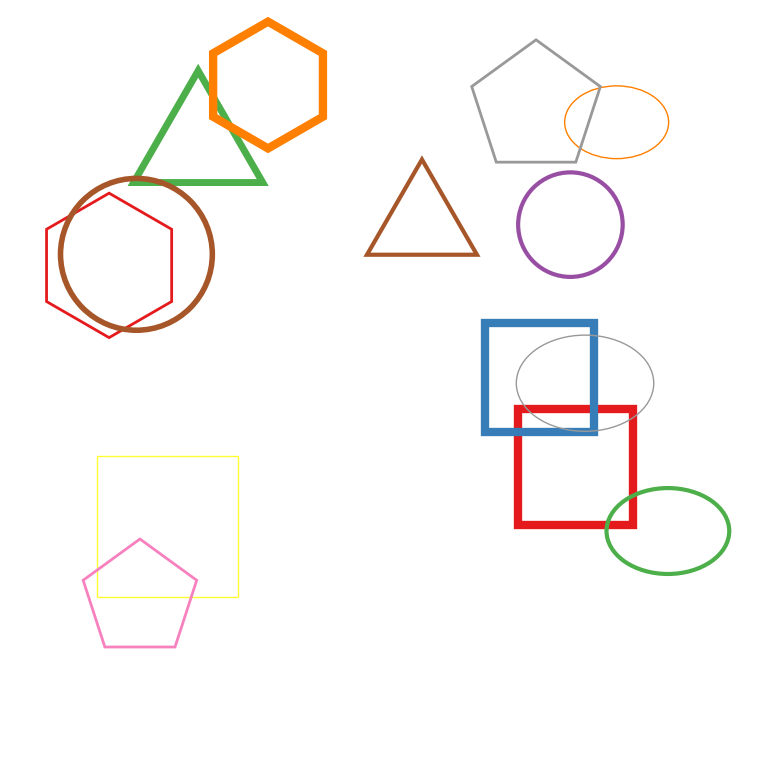[{"shape": "square", "thickness": 3, "radius": 0.37, "center": [0.747, 0.393]}, {"shape": "hexagon", "thickness": 1, "radius": 0.47, "center": [0.142, 0.655]}, {"shape": "square", "thickness": 3, "radius": 0.35, "center": [0.701, 0.51]}, {"shape": "triangle", "thickness": 2.5, "radius": 0.48, "center": [0.257, 0.811]}, {"shape": "oval", "thickness": 1.5, "radius": 0.4, "center": [0.867, 0.31]}, {"shape": "circle", "thickness": 1.5, "radius": 0.34, "center": [0.741, 0.708]}, {"shape": "oval", "thickness": 0.5, "radius": 0.34, "center": [0.801, 0.841]}, {"shape": "hexagon", "thickness": 3, "radius": 0.41, "center": [0.348, 0.89]}, {"shape": "square", "thickness": 0.5, "radius": 0.46, "center": [0.218, 0.317]}, {"shape": "circle", "thickness": 2, "radius": 0.49, "center": [0.177, 0.67]}, {"shape": "triangle", "thickness": 1.5, "radius": 0.41, "center": [0.548, 0.71]}, {"shape": "pentagon", "thickness": 1, "radius": 0.39, "center": [0.182, 0.222]}, {"shape": "pentagon", "thickness": 1, "radius": 0.44, "center": [0.696, 0.86]}, {"shape": "oval", "thickness": 0.5, "radius": 0.45, "center": [0.76, 0.502]}]